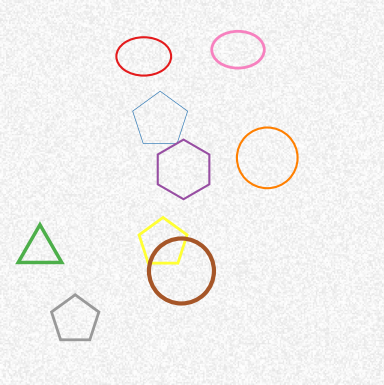[{"shape": "oval", "thickness": 1.5, "radius": 0.36, "center": [0.373, 0.853]}, {"shape": "pentagon", "thickness": 0.5, "radius": 0.38, "center": [0.416, 0.688]}, {"shape": "triangle", "thickness": 2.5, "radius": 0.33, "center": [0.104, 0.351]}, {"shape": "hexagon", "thickness": 1.5, "radius": 0.39, "center": [0.477, 0.56]}, {"shape": "circle", "thickness": 1.5, "radius": 0.39, "center": [0.694, 0.59]}, {"shape": "pentagon", "thickness": 2, "radius": 0.33, "center": [0.424, 0.37]}, {"shape": "circle", "thickness": 3, "radius": 0.42, "center": [0.471, 0.296]}, {"shape": "oval", "thickness": 2, "radius": 0.34, "center": [0.618, 0.871]}, {"shape": "pentagon", "thickness": 2, "radius": 0.32, "center": [0.195, 0.17]}]